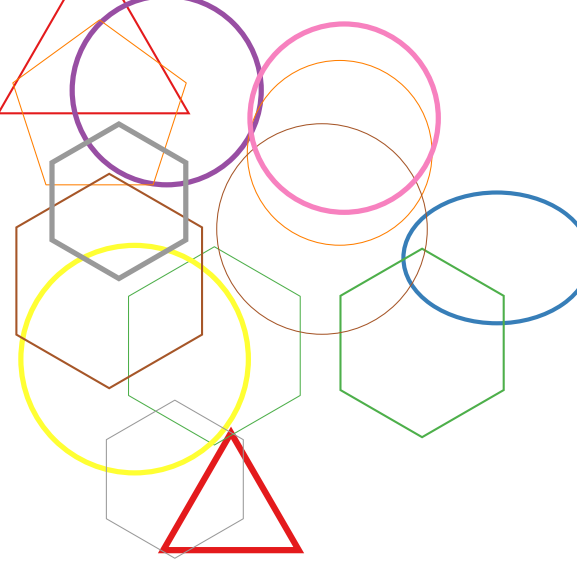[{"shape": "triangle", "thickness": 3, "radius": 0.68, "center": [0.4, 0.114]}, {"shape": "triangle", "thickness": 1, "radius": 0.95, "center": [0.162, 0.898]}, {"shape": "oval", "thickness": 2, "radius": 0.81, "center": [0.86, 0.553]}, {"shape": "hexagon", "thickness": 0.5, "radius": 0.86, "center": [0.371, 0.4]}, {"shape": "hexagon", "thickness": 1, "radius": 0.82, "center": [0.731, 0.405]}, {"shape": "circle", "thickness": 2.5, "radius": 0.82, "center": [0.289, 0.843]}, {"shape": "circle", "thickness": 0.5, "radius": 0.8, "center": [0.588, 0.734]}, {"shape": "pentagon", "thickness": 0.5, "radius": 0.79, "center": [0.172, 0.807]}, {"shape": "circle", "thickness": 2.5, "radius": 0.98, "center": [0.233, 0.377]}, {"shape": "circle", "thickness": 0.5, "radius": 0.91, "center": [0.558, 0.603]}, {"shape": "hexagon", "thickness": 1, "radius": 0.93, "center": [0.189, 0.513]}, {"shape": "circle", "thickness": 2.5, "radius": 0.82, "center": [0.596, 0.795]}, {"shape": "hexagon", "thickness": 0.5, "radius": 0.68, "center": [0.303, 0.169]}, {"shape": "hexagon", "thickness": 2.5, "radius": 0.67, "center": [0.206, 0.651]}]